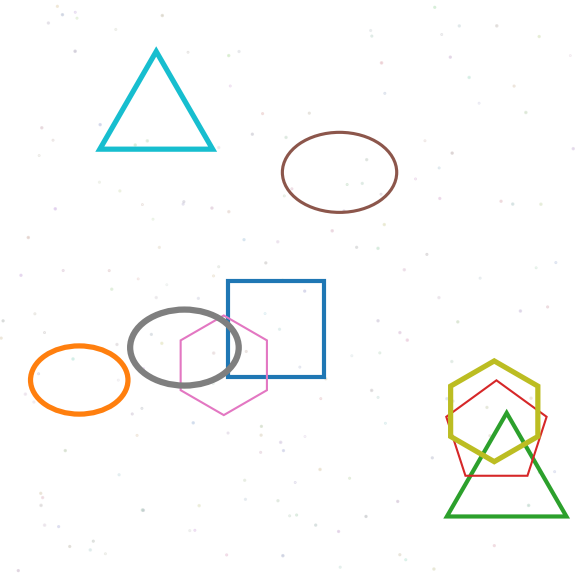[{"shape": "square", "thickness": 2, "radius": 0.42, "center": [0.478, 0.43]}, {"shape": "oval", "thickness": 2.5, "radius": 0.42, "center": [0.137, 0.341]}, {"shape": "triangle", "thickness": 2, "radius": 0.6, "center": [0.877, 0.165]}, {"shape": "pentagon", "thickness": 1, "radius": 0.46, "center": [0.86, 0.249]}, {"shape": "oval", "thickness": 1.5, "radius": 0.5, "center": [0.588, 0.701]}, {"shape": "hexagon", "thickness": 1, "radius": 0.43, "center": [0.388, 0.367]}, {"shape": "oval", "thickness": 3, "radius": 0.47, "center": [0.319, 0.397]}, {"shape": "hexagon", "thickness": 2.5, "radius": 0.44, "center": [0.856, 0.287]}, {"shape": "triangle", "thickness": 2.5, "radius": 0.56, "center": [0.27, 0.797]}]